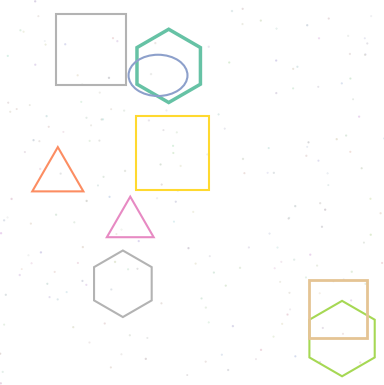[{"shape": "hexagon", "thickness": 2.5, "radius": 0.48, "center": [0.438, 0.829]}, {"shape": "triangle", "thickness": 1.5, "radius": 0.38, "center": [0.15, 0.541]}, {"shape": "oval", "thickness": 1.5, "radius": 0.38, "center": [0.41, 0.804]}, {"shape": "triangle", "thickness": 1.5, "radius": 0.35, "center": [0.338, 0.419]}, {"shape": "hexagon", "thickness": 1.5, "radius": 0.49, "center": [0.888, 0.121]}, {"shape": "square", "thickness": 1.5, "radius": 0.48, "center": [0.448, 0.602]}, {"shape": "square", "thickness": 2, "radius": 0.38, "center": [0.878, 0.198]}, {"shape": "hexagon", "thickness": 1.5, "radius": 0.43, "center": [0.319, 0.263]}, {"shape": "square", "thickness": 1.5, "radius": 0.46, "center": [0.236, 0.872]}]